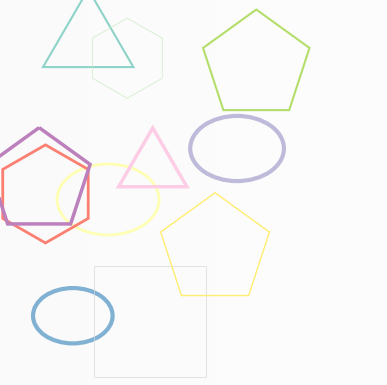[{"shape": "triangle", "thickness": 1.5, "radius": 0.67, "center": [0.228, 0.893]}, {"shape": "oval", "thickness": 2, "radius": 0.66, "center": [0.279, 0.482]}, {"shape": "oval", "thickness": 3, "radius": 0.6, "center": [0.612, 0.614]}, {"shape": "hexagon", "thickness": 2, "radius": 0.64, "center": [0.117, 0.496]}, {"shape": "oval", "thickness": 3, "radius": 0.51, "center": [0.188, 0.18]}, {"shape": "pentagon", "thickness": 1.5, "radius": 0.72, "center": [0.661, 0.831]}, {"shape": "triangle", "thickness": 2.5, "radius": 0.51, "center": [0.394, 0.566]}, {"shape": "square", "thickness": 0.5, "radius": 0.72, "center": [0.388, 0.165]}, {"shape": "pentagon", "thickness": 2.5, "radius": 0.69, "center": [0.101, 0.53]}, {"shape": "hexagon", "thickness": 0.5, "radius": 0.52, "center": [0.329, 0.849]}, {"shape": "pentagon", "thickness": 1, "radius": 0.74, "center": [0.555, 0.352]}]